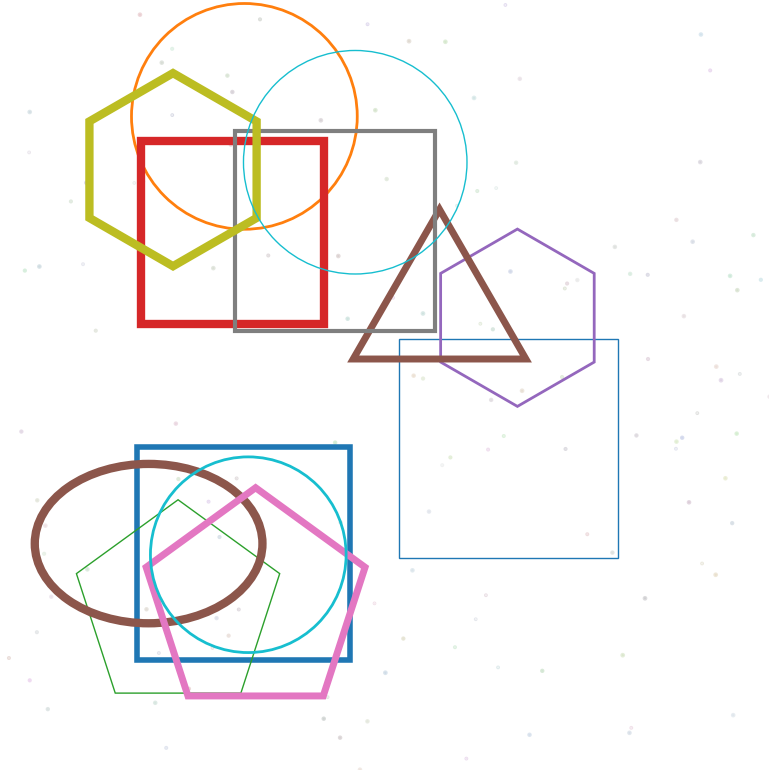[{"shape": "square", "thickness": 0.5, "radius": 0.71, "center": [0.66, 0.418]}, {"shape": "square", "thickness": 2, "radius": 0.69, "center": [0.316, 0.281]}, {"shape": "circle", "thickness": 1, "radius": 0.73, "center": [0.317, 0.849]}, {"shape": "pentagon", "thickness": 0.5, "radius": 0.69, "center": [0.231, 0.212]}, {"shape": "square", "thickness": 3, "radius": 0.59, "center": [0.302, 0.698]}, {"shape": "hexagon", "thickness": 1, "radius": 0.58, "center": [0.672, 0.587]}, {"shape": "oval", "thickness": 3, "radius": 0.74, "center": [0.193, 0.294]}, {"shape": "triangle", "thickness": 2.5, "radius": 0.65, "center": [0.571, 0.598]}, {"shape": "pentagon", "thickness": 2.5, "radius": 0.75, "center": [0.332, 0.217]}, {"shape": "square", "thickness": 1.5, "radius": 0.65, "center": [0.435, 0.7]}, {"shape": "hexagon", "thickness": 3, "radius": 0.63, "center": [0.225, 0.78]}, {"shape": "circle", "thickness": 0.5, "radius": 0.73, "center": [0.461, 0.789]}, {"shape": "circle", "thickness": 1, "radius": 0.64, "center": [0.322, 0.28]}]